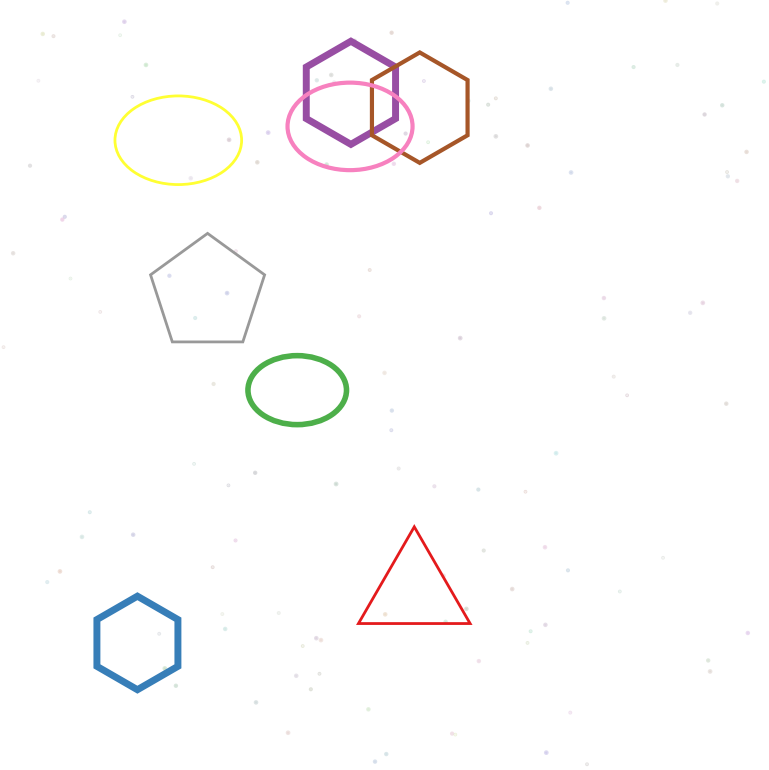[{"shape": "triangle", "thickness": 1, "radius": 0.42, "center": [0.538, 0.232]}, {"shape": "hexagon", "thickness": 2.5, "radius": 0.3, "center": [0.178, 0.165]}, {"shape": "oval", "thickness": 2, "radius": 0.32, "center": [0.386, 0.493]}, {"shape": "hexagon", "thickness": 2.5, "radius": 0.33, "center": [0.456, 0.879]}, {"shape": "oval", "thickness": 1, "radius": 0.41, "center": [0.232, 0.818]}, {"shape": "hexagon", "thickness": 1.5, "radius": 0.36, "center": [0.545, 0.86]}, {"shape": "oval", "thickness": 1.5, "radius": 0.41, "center": [0.455, 0.836]}, {"shape": "pentagon", "thickness": 1, "radius": 0.39, "center": [0.27, 0.619]}]